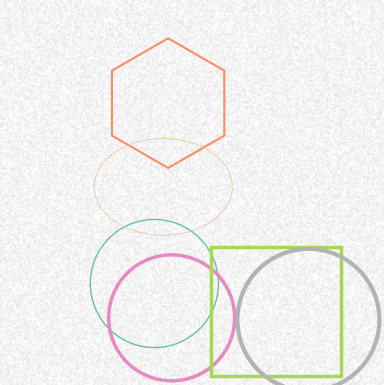[{"shape": "circle", "thickness": 1, "radius": 0.83, "center": [0.401, 0.264]}, {"shape": "hexagon", "thickness": 1.5, "radius": 0.84, "center": [0.437, 0.732]}, {"shape": "circle", "thickness": 2.5, "radius": 0.82, "center": [0.446, 0.174]}, {"shape": "square", "thickness": 2.5, "radius": 0.84, "center": [0.716, 0.191]}, {"shape": "oval", "thickness": 0.5, "radius": 0.9, "center": [0.424, 0.515]}, {"shape": "circle", "thickness": 3, "radius": 0.92, "center": [0.801, 0.169]}]